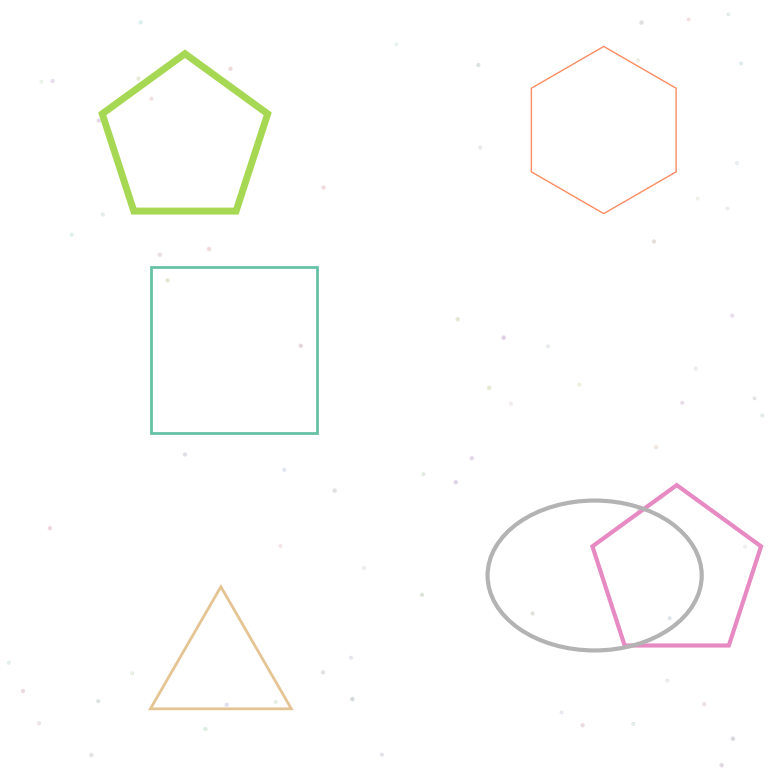[{"shape": "square", "thickness": 1, "radius": 0.54, "center": [0.304, 0.546]}, {"shape": "hexagon", "thickness": 0.5, "radius": 0.54, "center": [0.784, 0.831]}, {"shape": "pentagon", "thickness": 1.5, "radius": 0.58, "center": [0.879, 0.255]}, {"shape": "pentagon", "thickness": 2.5, "radius": 0.56, "center": [0.24, 0.817]}, {"shape": "triangle", "thickness": 1, "radius": 0.53, "center": [0.287, 0.132]}, {"shape": "oval", "thickness": 1.5, "radius": 0.7, "center": [0.772, 0.253]}]